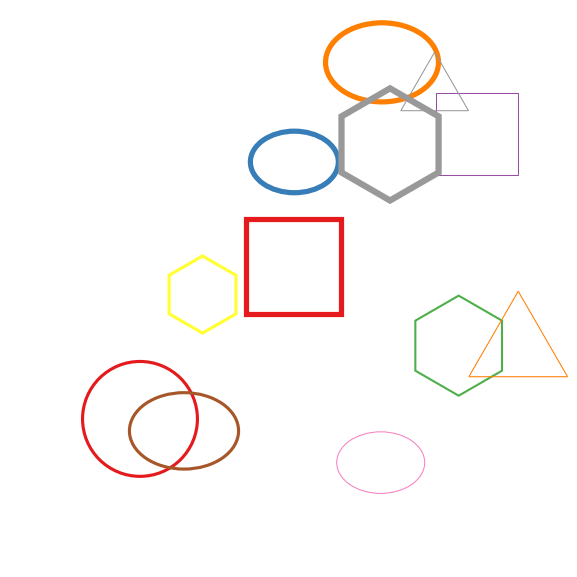[{"shape": "circle", "thickness": 1.5, "radius": 0.5, "center": [0.242, 0.274]}, {"shape": "square", "thickness": 2.5, "radius": 0.41, "center": [0.508, 0.538]}, {"shape": "oval", "thickness": 2.5, "radius": 0.38, "center": [0.51, 0.719]}, {"shape": "hexagon", "thickness": 1, "radius": 0.43, "center": [0.794, 0.401]}, {"shape": "square", "thickness": 0.5, "radius": 0.36, "center": [0.826, 0.767]}, {"shape": "oval", "thickness": 2.5, "radius": 0.49, "center": [0.661, 0.891]}, {"shape": "triangle", "thickness": 0.5, "radius": 0.49, "center": [0.897, 0.396]}, {"shape": "hexagon", "thickness": 1.5, "radius": 0.33, "center": [0.351, 0.489]}, {"shape": "oval", "thickness": 1.5, "radius": 0.47, "center": [0.319, 0.253]}, {"shape": "oval", "thickness": 0.5, "radius": 0.38, "center": [0.659, 0.198]}, {"shape": "hexagon", "thickness": 3, "radius": 0.49, "center": [0.675, 0.749]}, {"shape": "triangle", "thickness": 0.5, "radius": 0.34, "center": [0.753, 0.841]}]